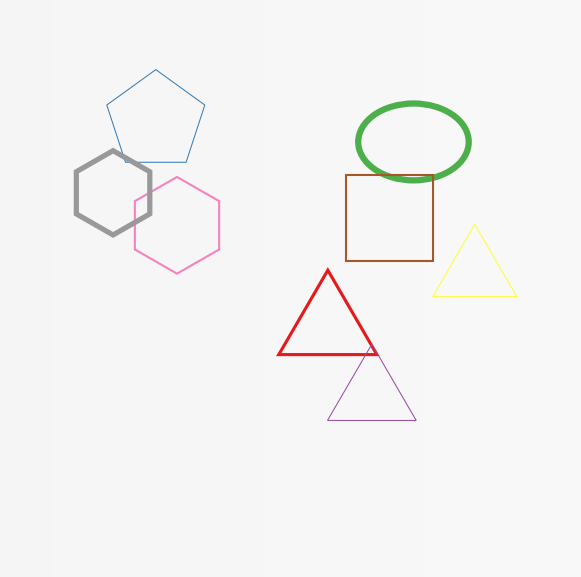[{"shape": "triangle", "thickness": 1.5, "radius": 0.49, "center": [0.564, 0.434]}, {"shape": "pentagon", "thickness": 0.5, "radius": 0.44, "center": [0.268, 0.79]}, {"shape": "oval", "thickness": 3, "radius": 0.48, "center": [0.711, 0.753]}, {"shape": "triangle", "thickness": 0.5, "radius": 0.44, "center": [0.64, 0.315]}, {"shape": "triangle", "thickness": 0.5, "radius": 0.42, "center": [0.817, 0.527]}, {"shape": "square", "thickness": 1, "radius": 0.37, "center": [0.67, 0.622]}, {"shape": "hexagon", "thickness": 1, "radius": 0.42, "center": [0.305, 0.609]}, {"shape": "hexagon", "thickness": 2.5, "radius": 0.36, "center": [0.195, 0.665]}]